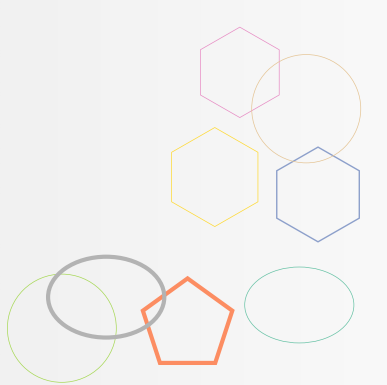[{"shape": "oval", "thickness": 0.5, "radius": 0.7, "center": [0.772, 0.208]}, {"shape": "pentagon", "thickness": 3, "radius": 0.61, "center": [0.484, 0.155]}, {"shape": "hexagon", "thickness": 1, "radius": 0.61, "center": [0.821, 0.495]}, {"shape": "hexagon", "thickness": 0.5, "radius": 0.59, "center": [0.619, 0.812]}, {"shape": "circle", "thickness": 0.5, "radius": 0.7, "center": [0.16, 0.147]}, {"shape": "hexagon", "thickness": 0.5, "radius": 0.64, "center": [0.554, 0.54]}, {"shape": "circle", "thickness": 0.5, "radius": 0.7, "center": [0.79, 0.718]}, {"shape": "oval", "thickness": 3, "radius": 0.75, "center": [0.274, 0.228]}]